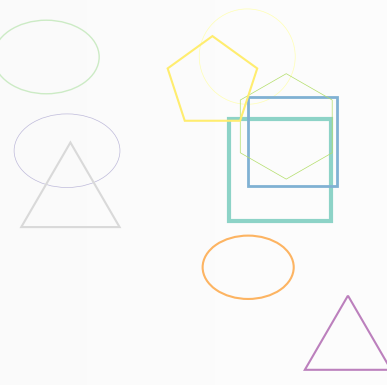[{"shape": "square", "thickness": 3, "radius": 0.66, "center": [0.722, 0.558]}, {"shape": "circle", "thickness": 0.5, "radius": 0.62, "center": [0.638, 0.853]}, {"shape": "oval", "thickness": 0.5, "radius": 0.68, "center": [0.173, 0.609]}, {"shape": "square", "thickness": 2, "radius": 0.58, "center": [0.755, 0.633]}, {"shape": "oval", "thickness": 1.5, "radius": 0.59, "center": [0.64, 0.306]}, {"shape": "hexagon", "thickness": 0.5, "radius": 0.68, "center": [0.739, 0.672]}, {"shape": "triangle", "thickness": 1.5, "radius": 0.73, "center": [0.182, 0.483]}, {"shape": "triangle", "thickness": 1.5, "radius": 0.64, "center": [0.898, 0.104]}, {"shape": "oval", "thickness": 1, "radius": 0.68, "center": [0.119, 0.852]}, {"shape": "pentagon", "thickness": 1.5, "radius": 0.61, "center": [0.548, 0.785]}]